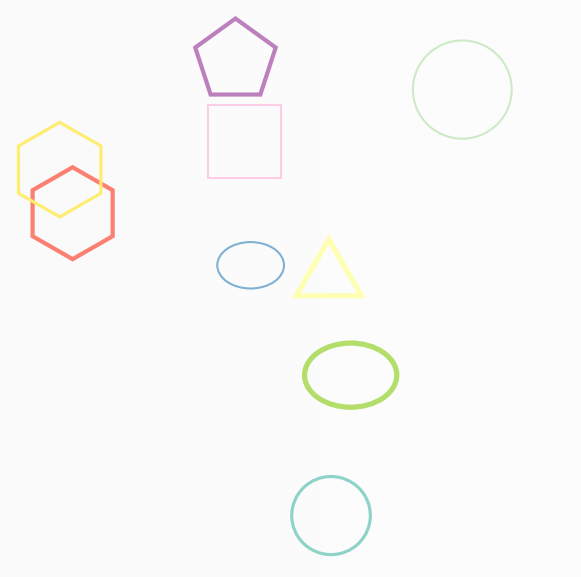[{"shape": "circle", "thickness": 1.5, "radius": 0.34, "center": [0.57, 0.106]}, {"shape": "triangle", "thickness": 2.5, "radius": 0.32, "center": [0.566, 0.52]}, {"shape": "hexagon", "thickness": 2, "radius": 0.4, "center": [0.125, 0.63]}, {"shape": "oval", "thickness": 1, "radius": 0.29, "center": [0.431, 0.54]}, {"shape": "oval", "thickness": 2.5, "radius": 0.4, "center": [0.603, 0.35]}, {"shape": "square", "thickness": 1, "radius": 0.32, "center": [0.421, 0.754]}, {"shape": "pentagon", "thickness": 2, "radius": 0.36, "center": [0.405, 0.894]}, {"shape": "circle", "thickness": 1, "radius": 0.43, "center": [0.795, 0.844]}, {"shape": "hexagon", "thickness": 1.5, "radius": 0.41, "center": [0.103, 0.705]}]